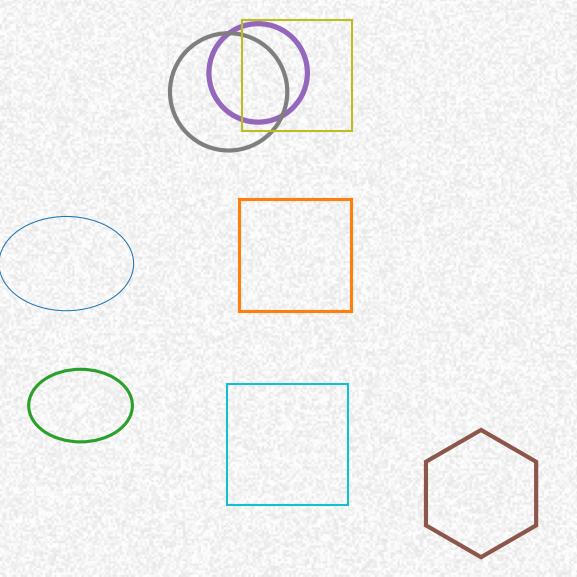[{"shape": "oval", "thickness": 0.5, "radius": 0.58, "center": [0.115, 0.543]}, {"shape": "square", "thickness": 1.5, "radius": 0.48, "center": [0.51, 0.558]}, {"shape": "oval", "thickness": 1.5, "radius": 0.45, "center": [0.139, 0.297]}, {"shape": "circle", "thickness": 2.5, "radius": 0.43, "center": [0.447, 0.873]}, {"shape": "hexagon", "thickness": 2, "radius": 0.55, "center": [0.833, 0.144]}, {"shape": "circle", "thickness": 2, "radius": 0.51, "center": [0.396, 0.84]}, {"shape": "square", "thickness": 1, "radius": 0.48, "center": [0.514, 0.868]}, {"shape": "square", "thickness": 1, "radius": 0.53, "center": [0.498, 0.229]}]